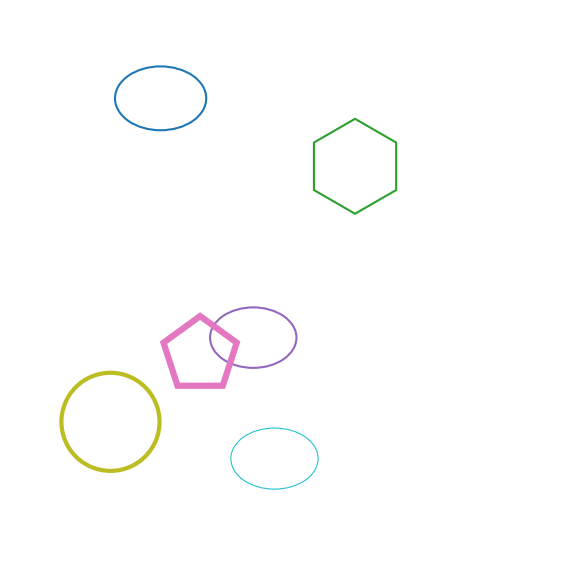[{"shape": "oval", "thickness": 1, "radius": 0.39, "center": [0.278, 0.829]}, {"shape": "hexagon", "thickness": 1, "radius": 0.41, "center": [0.615, 0.711]}, {"shape": "oval", "thickness": 1, "radius": 0.37, "center": [0.439, 0.414]}, {"shape": "pentagon", "thickness": 3, "radius": 0.33, "center": [0.347, 0.385]}, {"shape": "circle", "thickness": 2, "radius": 0.42, "center": [0.191, 0.269]}, {"shape": "oval", "thickness": 0.5, "radius": 0.38, "center": [0.475, 0.205]}]